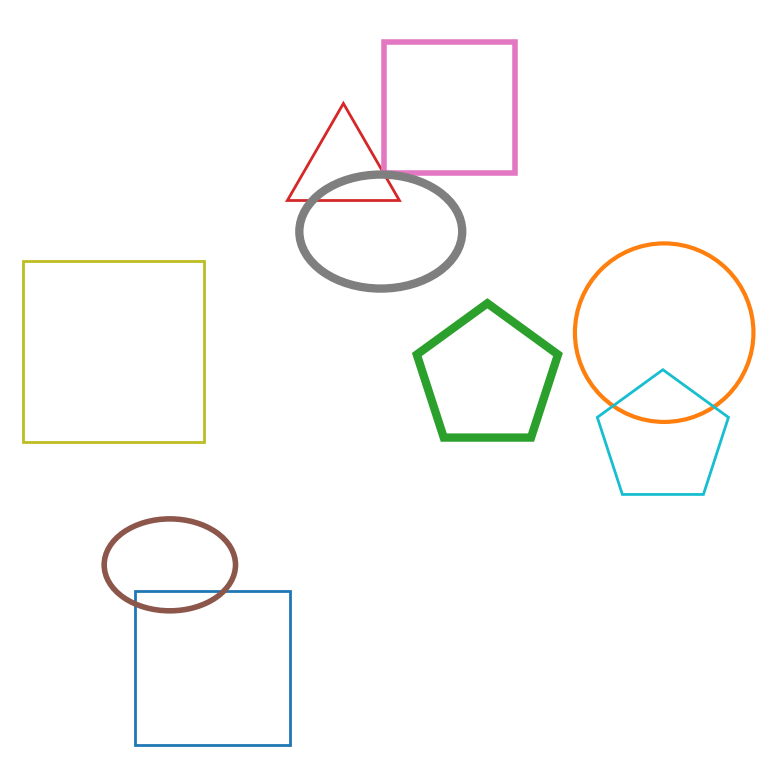[{"shape": "square", "thickness": 1, "radius": 0.5, "center": [0.276, 0.133]}, {"shape": "circle", "thickness": 1.5, "radius": 0.58, "center": [0.863, 0.568]}, {"shape": "pentagon", "thickness": 3, "radius": 0.48, "center": [0.633, 0.51]}, {"shape": "triangle", "thickness": 1, "radius": 0.42, "center": [0.446, 0.782]}, {"shape": "oval", "thickness": 2, "radius": 0.43, "center": [0.221, 0.266]}, {"shape": "square", "thickness": 2, "radius": 0.43, "center": [0.584, 0.86]}, {"shape": "oval", "thickness": 3, "radius": 0.53, "center": [0.495, 0.699]}, {"shape": "square", "thickness": 1, "radius": 0.59, "center": [0.147, 0.543]}, {"shape": "pentagon", "thickness": 1, "radius": 0.45, "center": [0.861, 0.43]}]